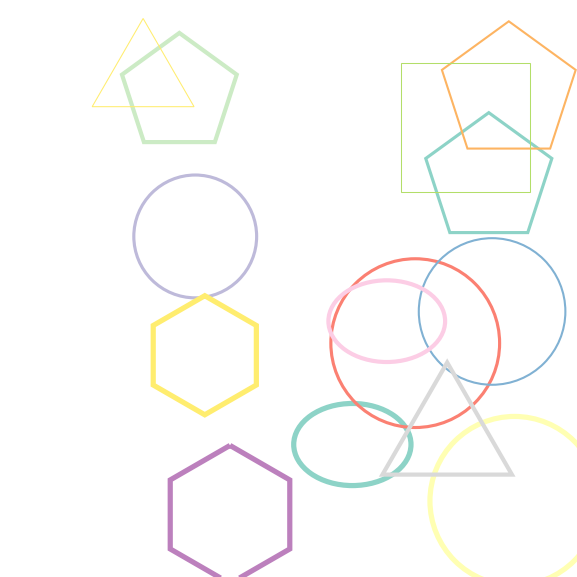[{"shape": "oval", "thickness": 2.5, "radius": 0.51, "center": [0.61, 0.229]}, {"shape": "pentagon", "thickness": 1.5, "radius": 0.57, "center": [0.846, 0.689]}, {"shape": "circle", "thickness": 2.5, "radius": 0.73, "center": [0.891, 0.132]}, {"shape": "circle", "thickness": 1.5, "radius": 0.53, "center": [0.338, 0.59]}, {"shape": "circle", "thickness": 1.5, "radius": 0.73, "center": [0.719, 0.405]}, {"shape": "circle", "thickness": 1, "radius": 0.63, "center": [0.852, 0.46]}, {"shape": "pentagon", "thickness": 1, "radius": 0.61, "center": [0.881, 0.84]}, {"shape": "square", "thickness": 0.5, "radius": 0.56, "center": [0.806, 0.779]}, {"shape": "oval", "thickness": 2, "radius": 0.51, "center": [0.67, 0.443]}, {"shape": "triangle", "thickness": 2, "radius": 0.65, "center": [0.774, 0.242]}, {"shape": "hexagon", "thickness": 2.5, "radius": 0.6, "center": [0.398, 0.108]}, {"shape": "pentagon", "thickness": 2, "radius": 0.52, "center": [0.311, 0.838]}, {"shape": "triangle", "thickness": 0.5, "radius": 0.51, "center": [0.248, 0.865]}, {"shape": "hexagon", "thickness": 2.5, "radius": 0.52, "center": [0.355, 0.384]}]